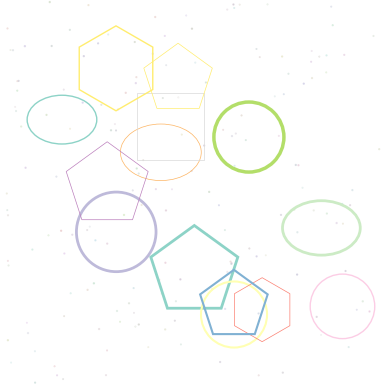[{"shape": "pentagon", "thickness": 2, "radius": 0.59, "center": [0.505, 0.296]}, {"shape": "oval", "thickness": 1, "radius": 0.45, "center": [0.161, 0.689]}, {"shape": "circle", "thickness": 1.5, "radius": 0.43, "center": [0.608, 0.183]}, {"shape": "circle", "thickness": 2, "radius": 0.52, "center": [0.302, 0.398]}, {"shape": "hexagon", "thickness": 0.5, "radius": 0.42, "center": [0.681, 0.196]}, {"shape": "pentagon", "thickness": 1.5, "radius": 0.46, "center": [0.608, 0.207]}, {"shape": "oval", "thickness": 0.5, "radius": 0.52, "center": [0.418, 0.604]}, {"shape": "circle", "thickness": 2.5, "radius": 0.45, "center": [0.647, 0.644]}, {"shape": "circle", "thickness": 1, "radius": 0.42, "center": [0.89, 0.204]}, {"shape": "square", "thickness": 0.5, "radius": 0.44, "center": [0.443, 0.671]}, {"shape": "pentagon", "thickness": 0.5, "radius": 0.56, "center": [0.278, 0.52]}, {"shape": "oval", "thickness": 2, "radius": 0.5, "center": [0.835, 0.408]}, {"shape": "pentagon", "thickness": 0.5, "radius": 0.47, "center": [0.463, 0.794]}, {"shape": "hexagon", "thickness": 1, "radius": 0.55, "center": [0.301, 0.823]}]